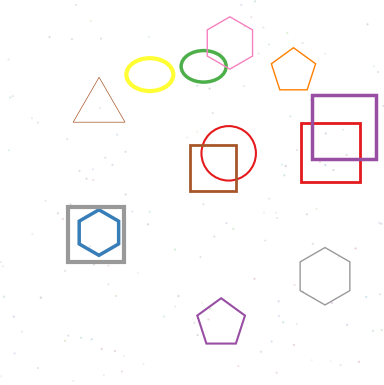[{"shape": "circle", "thickness": 1.5, "radius": 0.35, "center": [0.594, 0.602]}, {"shape": "square", "thickness": 2, "radius": 0.38, "center": [0.859, 0.604]}, {"shape": "hexagon", "thickness": 2.5, "radius": 0.3, "center": [0.257, 0.396]}, {"shape": "oval", "thickness": 2.5, "radius": 0.29, "center": [0.529, 0.828]}, {"shape": "pentagon", "thickness": 1.5, "radius": 0.33, "center": [0.574, 0.16]}, {"shape": "square", "thickness": 2.5, "radius": 0.42, "center": [0.893, 0.671]}, {"shape": "pentagon", "thickness": 1, "radius": 0.3, "center": [0.762, 0.816]}, {"shape": "oval", "thickness": 3, "radius": 0.3, "center": [0.389, 0.806]}, {"shape": "square", "thickness": 2, "radius": 0.3, "center": [0.553, 0.564]}, {"shape": "triangle", "thickness": 0.5, "radius": 0.39, "center": [0.257, 0.722]}, {"shape": "hexagon", "thickness": 1, "radius": 0.34, "center": [0.597, 0.888]}, {"shape": "hexagon", "thickness": 1, "radius": 0.37, "center": [0.844, 0.282]}, {"shape": "square", "thickness": 3, "radius": 0.36, "center": [0.25, 0.391]}]